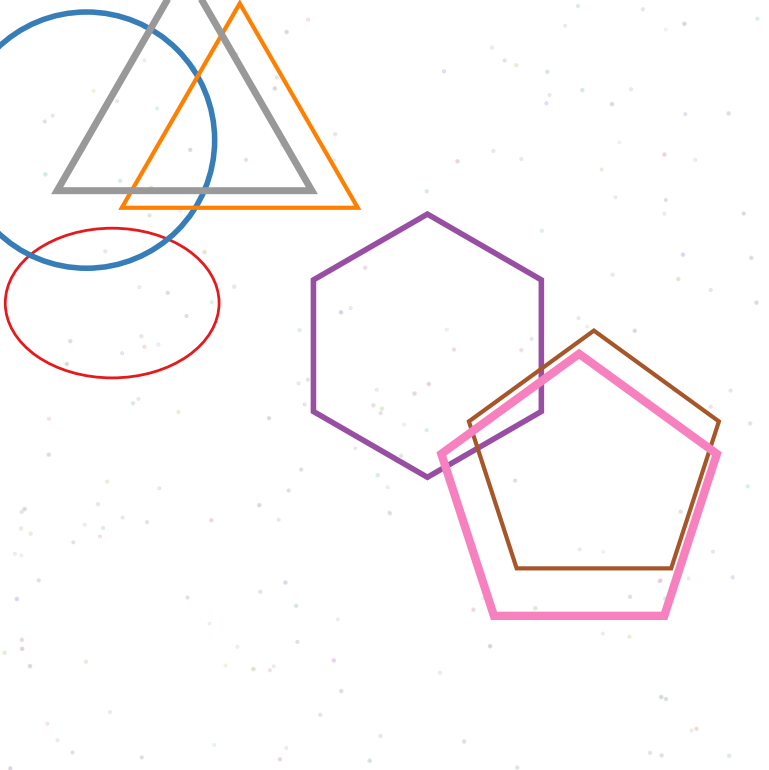[{"shape": "oval", "thickness": 1, "radius": 0.69, "center": [0.146, 0.606]}, {"shape": "circle", "thickness": 2, "radius": 0.83, "center": [0.112, 0.818]}, {"shape": "hexagon", "thickness": 2, "radius": 0.85, "center": [0.555, 0.551]}, {"shape": "triangle", "thickness": 1.5, "radius": 0.88, "center": [0.311, 0.819]}, {"shape": "pentagon", "thickness": 1.5, "radius": 0.85, "center": [0.771, 0.4]}, {"shape": "pentagon", "thickness": 3, "radius": 0.94, "center": [0.752, 0.352]}, {"shape": "triangle", "thickness": 2.5, "radius": 0.95, "center": [0.24, 0.848]}]